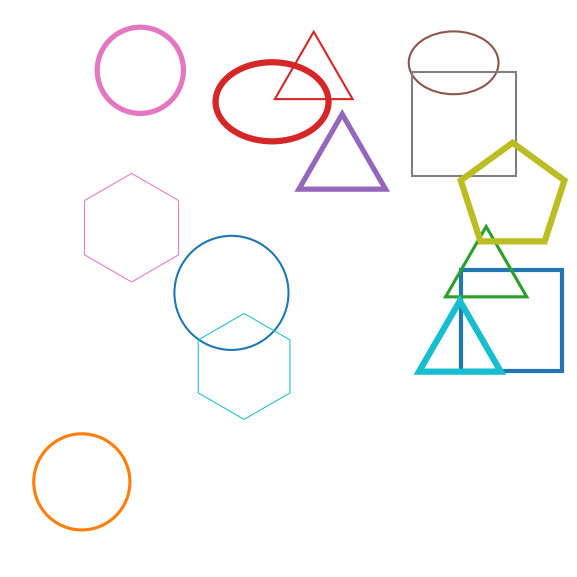[{"shape": "circle", "thickness": 1, "radius": 0.49, "center": [0.401, 0.492]}, {"shape": "square", "thickness": 2, "radius": 0.44, "center": [0.885, 0.445]}, {"shape": "circle", "thickness": 1.5, "radius": 0.42, "center": [0.142, 0.165]}, {"shape": "triangle", "thickness": 1.5, "radius": 0.41, "center": [0.842, 0.526]}, {"shape": "oval", "thickness": 3, "radius": 0.49, "center": [0.471, 0.823]}, {"shape": "triangle", "thickness": 1, "radius": 0.39, "center": [0.543, 0.866]}, {"shape": "triangle", "thickness": 2.5, "radius": 0.43, "center": [0.593, 0.715]}, {"shape": "oval", "thickness": 1, "radius": 0.39, "center": [0.786, 0.89]}, {"shape": "hexagon", "thickness": 0.5, "radius": 0.47, "center": [0.228, 0.605]}, {"shape": "circle", "thickness": 2.5, "radius": 0.37, "center": [0.243, 0.877]}, {"shape": "square", "thickness": 1, "radius": 0.45, "center": [0.804, 0.784]}, {"shape": "pentagon", "thickness": 3, "radius": 0.47, "center": [0.888, 0.658]}, {"shape": "triangle", "thickness": 3, "radius": 0.41, "center": [0.796, 0.396]}, {"shape": "hexagon", "thickness": 0.5, "radius": 0.46, "center": [0.423, 0.365]}]